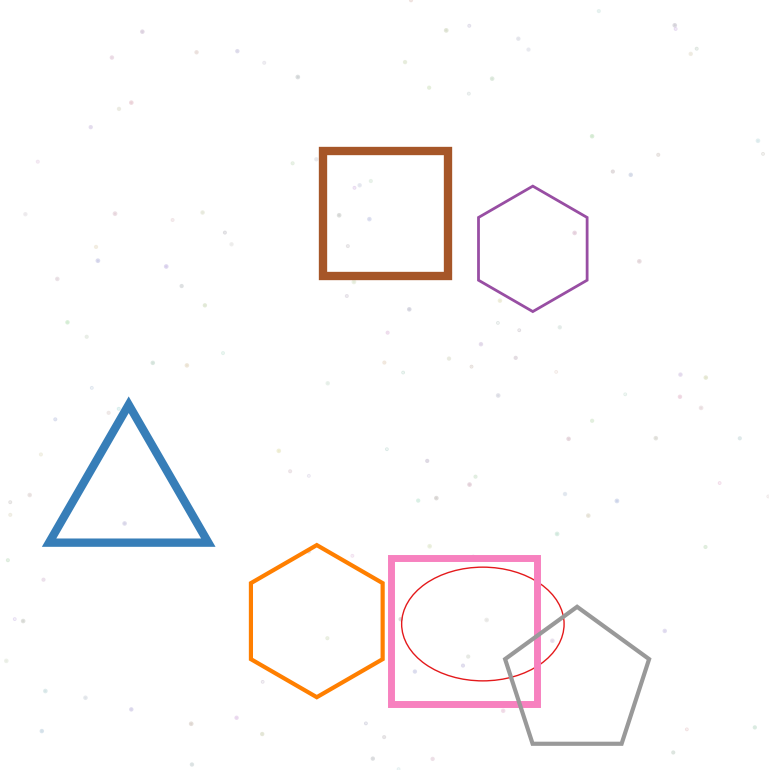[{"shape": "oval", "thickness": 0.5, "radius": 0.53, "center": [0.627, 0.19]}, {"shape": "triangle", "thickness": 3, "radius": 0.6, "center": [0.167, 0.355]}, {"shape": "hexagon", "thickness": 1, "radius": 0.41, "center": [0.692, 0.677]}, {"shape": "hexagon", "thickness": 1.5, "radius": 0.49, "center": [0.411, 0.193]}, {"shape": "square", "thickness": 3, "radius": 0.41, "center": [0.501, 0.723]}, {"shape": "square", "thickness": 2.5, "radius": 0.47, "center": [0.602, 0.181]}, {"shape": "pentagon", "thickness": 1.5, "radius": 0.49, "center": [0.749, 0.114]}]